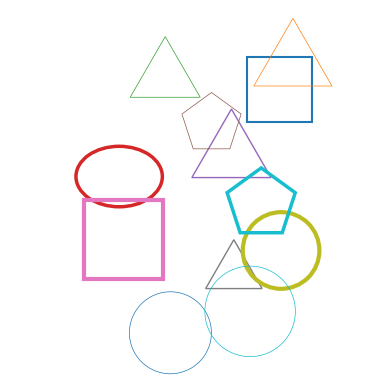[{"shape": "circle", "thickness": 0.5, "radius": 0.53, "center": [0.443, 0.136]}, {"shape": "square", "thickness": 1.5, "radius": 0.42, "center": [0.725, 0.767]}, {"shape": "triangle", "thickness": 0.5, "radius": 0.59, "center": [0.761, 0.835]}, {"shape": "triangle", "thickness": 0.5, "radius": 0.53, "center": [0.429, 0.8]}, {"shape": "oval", "thickness": 2.5, "radius": 0.56, "center": [0.309, 0.541]}, {"shape": "triangle", "thickness": 1, "radius": 0.59, "center": [0.601, 0.598]}, {"shape": "pentagon", "thickness": 0.5, "radius": 0.4, "center": [0.549, 0.679]}, {"shape": "square", "thickness": 3, "radius": 0.51, "center": [0.32, 0.378]}, {"shape": "triangle", "thickness": 1, "radius": 0.42, "center": [0.607, 0.293]}, {"shape": "circle", "thickness": 3, "radius": 0.5, "center": [0.73, 0.349]}, {"shape": "pentagon", "thickness": 2.5, "radius": 0.47, "center": [0.678, 0.471]}, {"shape": "circle", "thickness": 0.5, "radius": 0.59, "center": [0.65, 0.191]}]